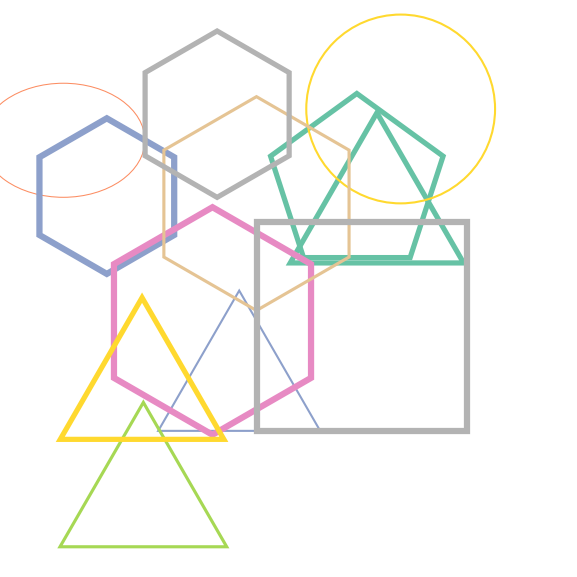[{"shape": "pentagon", "thickness": 2.5, "radius": 0.79, "center": [0.618, 0.68]}, {"shape": "triangle", "thickness": 2.5, "radius": 0.87, "center": [0.653, 0.63]}, {"shape": "oval", "thickness": 0.5, "radius": 0.71, "center": [0.11, 0.756]}, {"shape": "triangle", "thickness": 1, "radius": 0.81, "center": [0.414, 0.334]}, {"shape": "hexagon", "thickness": 3, "radius": 0.67, "center": [0.185, 0.66]}, {"shape": "hexagon", "thickness": 3, "radius": 0.99, "center": [0.368, 0.443]}, {"shape": "triangle", "thickness": 1.5, "radius": 0.83, "center": [0.248, 0.136]}, {"shape": "triangle", "thickness": 2.5, "radius": 0.82, "center": [0.246, 0.32]}, {"shape": "circle", "thickness": 1, "radius": 0.82, "center": [0.694, 0.81]}, {"shape": "hexagon", "thickness": 1.5, "radius": 0.93, "center": [0.444, 0.647]}, {"shape": "hexagon", "thickness": 2.5, "radius": 0.72, "center": [0.376, 0.801]}, {"shape": "square", "thickness": 3, "radius": 0.91, "center": [0.627, 0.434]}]